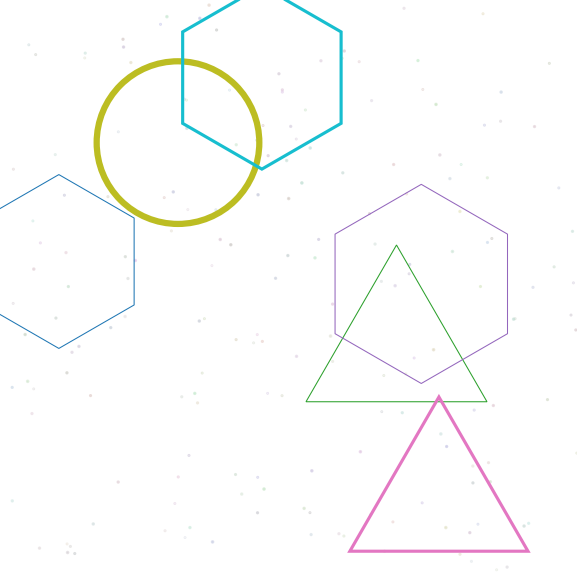[{"shape": "hexagon", "thickness": 0.5, "radius": 0.75, "center": [0.102, 0.546]}, {"shape": "triangle", "thickness": 0.5, "radius": 0.9, "center": [0.687, 0.394]}, {"shape": "hexagon", "thickness": 0.5, "radius": 0.86, "center": [0.729, 0.508]}, {"shape": "triangle", "thickness": 1.5, "radius": 0.89, "center": [0.76, 0.134]}, {"shape": "circle", "thickness": 3, "radius": 0.7, "center": [0.308, 0.752]}, {"shape": "hexagon", "thickness": 1.5, "radius": 0.79, "center": [0.453, 0.865]}]